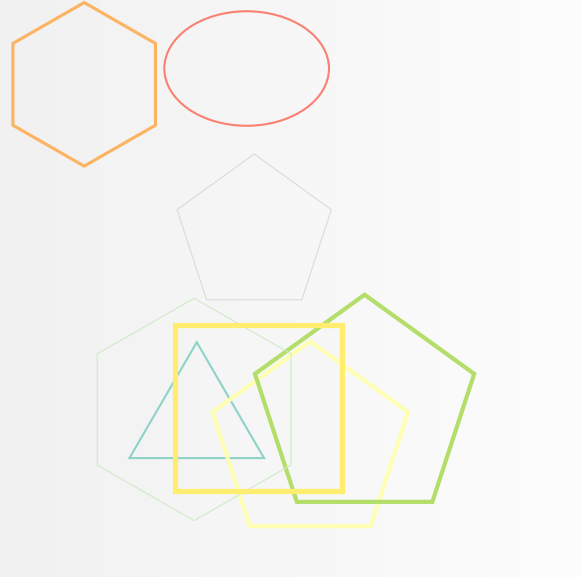[{"shape": "triangle", "thickness": 1, "radius": 0.67, "center": [0.339, 0.273]}, {"shape": "pentagon", "thickness": 2, "radius": 0.88, "center": [0.534, 0.231]}, {"shape": "oval", "thickness": 1, "radius": 0.71, "center": [0.424, 0.88]}, {"shape": "hexagon", "thickness": 1.5, "radius": 0.71, "center": [0.145, 0.853]}, {"shape": "pentagon", "thickness": 2, "radius": 0.99, "center": [0.627, 0.291]}, {"shape": "pentagon", "thickness": 0.5, "radius": 0.7, "center": [0.437, 0.593]}, {"shape": "hexagon", "thickness": 0.5, "radius": 0.96, "center": [0.334, 0.29]}, {"shape": "square", "thickness": 2.5, "radius": 0.72, "center": [0.445, 0.293]}]